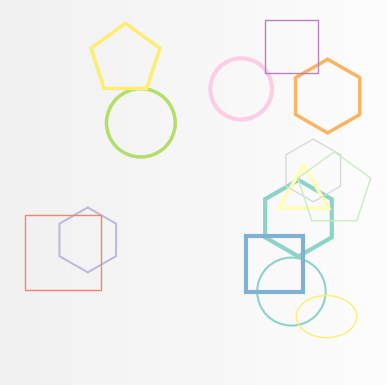[{"shape": "hexagon", "thickness": 3, "radius": 0.5, "center": [0.77, 0.433]}, {"shape": "circle", "thickness": 1.5, "radius": 0.44, "center": [0.752, 0.243]}, {"shape": "triangle", "thickness": 2.5, "radius": 0.37, "center": [0.784, 0.496]}, {"shape": "hexagon", "thickness": 1.5, "radius": 0.42, "center": [0.226, 0.377]}, {"shape": "square", "thickness": 1, "radius": 0.49, "center": [0.162, 0.345]}, {"shape": "square", "thickness": 3, "radius": 0.36, "center": [0.708, 0.314]}, {"shape": "hexagon", "thickness": 2.5, "radius": 0.48, "center": [0.846, 0.75]}, {"shape": "circle", "thickness": 2.5, "radius": 0.44, "center": [0.363, 0.681]}, {"shape": "circle", "thickness": 3, "radius": 0.4, "center": [0.622, 0.769]}, {"shape": "hexagon", "thickness": 1, "radius": 0.41, "center": [0.808, 0.557]}, {"shape": "square", "thickness": 1, "radius": 0.34, "center": [0.752, 0.88]}, {"shape": "pentagon", "thickness": 1, "radius": 0.49, "center": [0.863, 0.507]}, {"shape": "pentagon", "thickness": 2.5, "radius": 0.47, "center": [0.324, 0.846]}, {"shape": "oval", "thickness": 1, "radius": 0.39, "center": [0.842, 0.178]}]